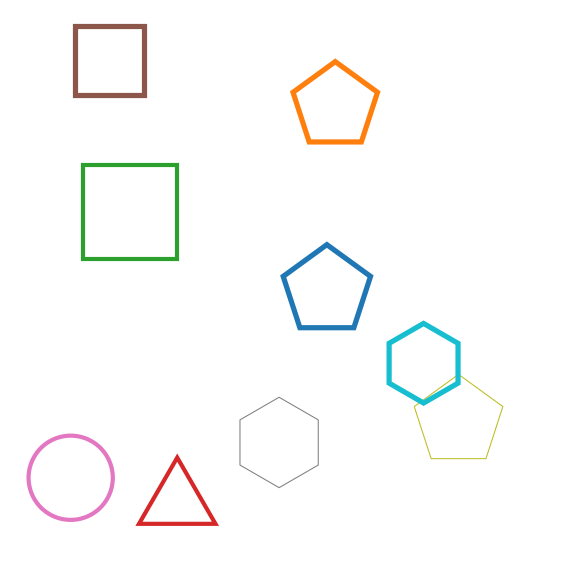[{"shape": "pentagon", "thickness": 2.5, "radius": 0.4, "center": [0.566, 0.496]}, {"shape": "pentagon", "thickness": 2.5, "radius": 0.38, "center": [0.581, 0.816]}, {"shape": "square", "thickness": 2, "radius": 0.41, "center": [0.225, 0.633]}, {"shape": "triangle", "thickness": 2, "radius": 0.38, "center": [0.307, 0.13]}, {"shape": "square", "thickness": 2.5, "radius": 0.3, "center": [0.19, 0.895]}, {"shape": "circle", "thickness": 2, "radius": 0.36, "center": [0.122, 0.172]}, {"shape": "hexagon", "thickness": 0.5, "radius": 0.39, "center": [0.483, 0.233]}, {"shape": "pentagon", "thickness": 0.5, "radius": 0.4, "center": [0.794, 0.27]}, {"shape": "hexagon", "thickness": 2.5, "radius": 0.34, "center": [0.733, 0.37]}]